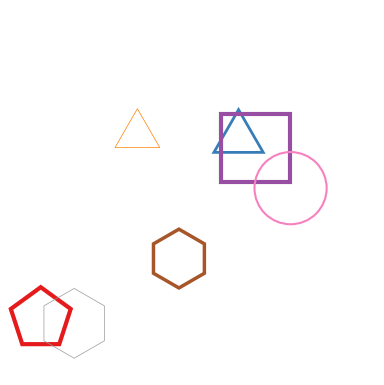[{"shape": "pentagon", "thickness": 3, "radius": 0.41, "center": [0.106, 0.172]}, {"shape": "triangle", "thickness": 2, "radius": 0.37, "center": [0.62, 0.641]}, {"shape": "square", "thickness": 3, "radius": 0.44, "center": [0.664, 0.615]}, {"shape": "triangle", "thickness": 0.5, "radius": 0.34, "center": [0.357, 0.65]}, {"shape": "hexagon", "thickness": 2.5, "radius": 0.38, "center": [0.465, 0.328]}, {"shape": "circle", "thickness": 1.5, "radius": 0.47, "center": [0.755, 0.511]}, {"shape": "hexagon", "thickness": 0.5, "radius": 0.45, "center": [0.193, 0.16]}]